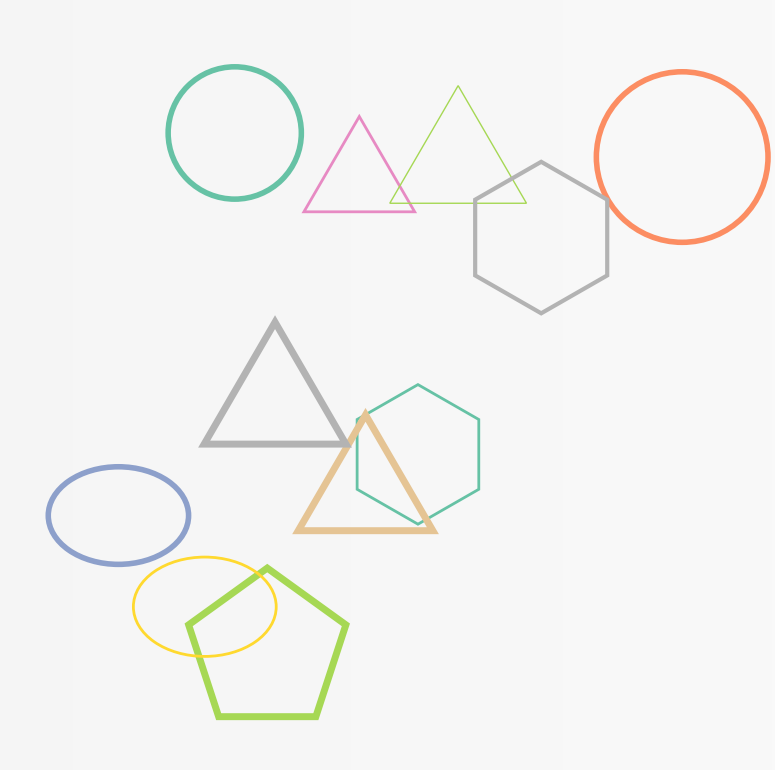[{"shape": "circle", "thickness": 2, "radius": 0.43, "center": [0.303, 0.827]}, {"shape": "hexagon", "thickness": 1, "radius": 0.45, "center": [0.539, 0.41]}, {"shape": "circle", "thickness": 2, "radius": 0.55, "center": [0.88, 0.796]}, {"shape": "oval", "thickness": 2, "radius": 0.45, "center": [0.153, 0.33]}, {"shape": "triangle", "thickness": 1, "radius": 0.41, "center": [0.464, 0.766]}, {"shape": "triangle", "thickness": 0.5, "radius": 0.51, "center": [0.591, 0.787]}, {"shape": "pentagon", "thickness": 2.5, "radius": 0.53, "center": [0.345, 0.156]}, {"shape": "oval", "thickness": 1, "radius": 0.46, "center": [0.264, 0.212]}, {"shape": "triangle", "thickness": 2.5, "radius": 0.5, "center": [0.472, 0.361]}, {"shape": "hexagon", "thickness": 1.5, "radius": 0.49, "center": [0.698, 0.691]}, {"shape": "triangle", "thickness": 2.5, "radius": 0.53, "center": [0.355, 0.476]}]